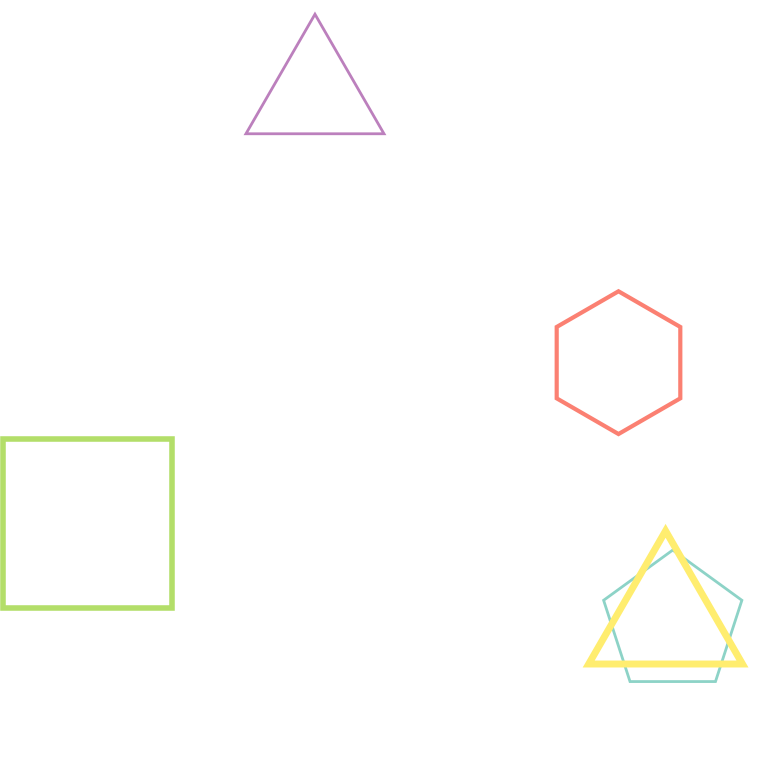[{"shape": "pentagon", "thickness": 1, "radius": 0.47, "center": [0.874, 0.191]}, {"shape": "hexagon", "thickness": 1.5, "radius": 0.46, "center": [0.803, 0.529]}, {"shape": "square", "thickness": 2, "radius": 0.55, "center": [0.114, 0.32]}, {"shape": "triangle", "thickness": 1, "radius": 0.52, "center": [0.409, 0.878]}, {"shape": "triangle", "thickness": 2.5, "radius": 0.58, "center": [0.864, 0.195]}]